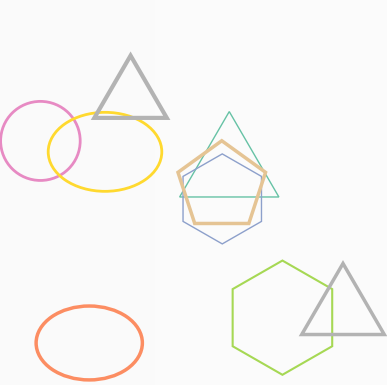[{"shape": "triangle", "thickness": 1, "radius": 0.74, "center": [0.592, 0.562]}, {"shape": "oval", "thickness": 2.5, "radius": 0.69, "center": [0.23, 0.109]}, {"shape": "hexagon", "thickness": 1, "radius": 0.58, "center": [0.574, 0.483]}, {"shape": "circle", "thickness": 2, "radius": 0.51, "center": [0.104, 0.634]}, {"shape": "hexagon", "thickness": 1.5, "radius": 0.74, "center": [0.729, 0.175]}, {"shape": "oval", "thickness": 2, "radius": 0.73, "center": [0.271, 0.606]}, {"shape": "pentagon", "thickness": 2.5, "radius": 0.59, "center": [0.572, 0.516]}, {"shape": "triangle", "thickness": 2.5, "radius": 0.61, "center": [0.885, 0.193]}, {"shape": "triangle", "thickness": 3, "radius": 0.54, "center": [0.337, 0.748]}]